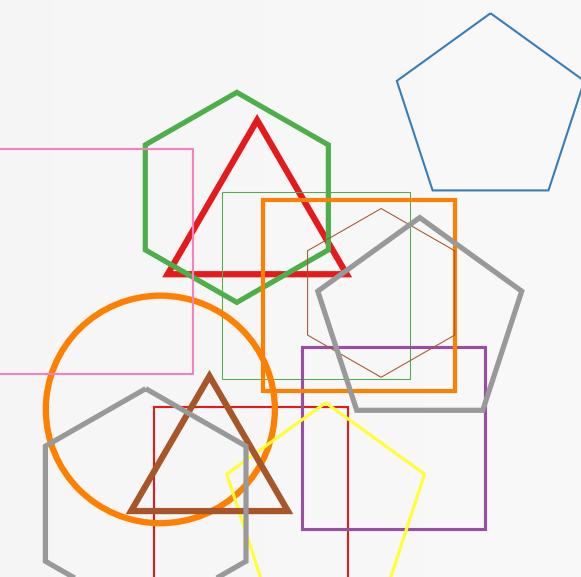[{"shape": "triangle", "thickness": 3, "radius": 0.89, "center": [0.442, 0.613]}, {"shape": "square", "thickness": 1, "radius": 0.84, "center": [0.431, 0.128]}, {"shape": "pentagon", "thickness": 1, "radius": 0.85, "center": [0.844, 0.807]}, {"shape": "square", "thickness": 0.5, "radius": 0.81, "center": [0.544, 0.505]}, {"shape": "hexagon", "thickness": 2.5, "radius": 0.91, "center": [0.407, 0.657]}, {"shape": "square", "thickness": 1.5, "radius": 0.79, "center": [0.677, 0.24]}, {"shape": "square", "thickness": 2, "radius": 0.83, "center": [0.617, 0.487]}, {"shape": "circle", "thickness": 3, "radius": 0.99, "center": [0.276, 0.29]}, {"shape": "pentagon", "thickness": 1.5, "radius": 0.89, "center": [0.56, 0.123]}, {"shape": "triangle", "thickness": 3, "radius": 0.78, "center": [0.36, 0.192]}, {"shape": "hexagon", "thickness": 0.5, "radius": 0.73, "center": [0.656, 0.492]}, {"shape": "square", "thickness": 1, "radius": 0.97, "center": [0.138, 0.546]}, {"shape": "hexagon", "thickness": 2.5, "radius": 1.0, "center": [0.251, 0.127]}, {"shape": "pentagon", "thickness": 2.5, "radius": 0.92, "center": [0.722, 0.438]}]